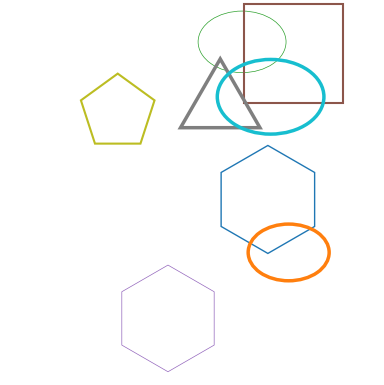[{"shape": "hexagon", "thickness": 1, "radius": 0.7, "center": [0.696, 0.482]}, {"shape": "oval", "thickness": 2.5, "radius": 0.53, "center": [0.75, 0.344]}, {"shape": "oval", "thickness": 0.5, "radius": 0.57, "center": [0.629, 0.891]}, {"shape": "hexagon", "thickness": 0.5, "radius": 0.69, "center": [0.436, 0.173]}, {"shape": "square", "thickness": 1.5, "radius": 0.65, "center": [0.762, 0.861]}, {"shape": "triangle", "thickness": 2.5, "radius": 0.6, "center": [0.572, 0.728]}, {"shape": "pentagon", "thickness": 1.5, "radius": 0.5, "center": [0.306, 0.708]}, {"shape": "oval", "thickness": 2.5, "radius": 0.69, "center": [0.703, 0.749]}]